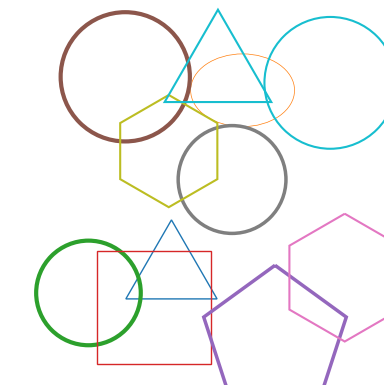[{"shape": "triangle", "thickness": 1, "radius": 0.68, "center": [0.445, 0.292]}, {"shape": "oval", "thickness": 0.5, "radius": 0.67, "center": [0.63, 0.766]}, {"shape": "circle", "thickness": 3, "radius": 0.68, "center": [0.23, 0.239]}, {"shape": "square", "thickness": 1, "radius": 0.74, "center": [0.399, 0.201]}, {"shape": "pentagon", "thickness": 2.5, "radius": 0.97, "center": [0.714, 0.116]}, {"shape": "circle", "thickness": 3, "radius": 0.84, "center": [0.325, 0.8]}, {"shape": "hexagon", "thickness": 1.5, "radius": 0.83, "center": [0.895, 0.279]}, {"shape": "circle", "thickness": 2.5, "radius": 0.7, "center": [0.603, 0.534]}, {"shape": "hexagon", "thickness": 1.5, "radius": 0.73, "center": [0.438, 0.608]}, {"shape": "circle", "thickness": 1.5, "radius": 0.86, "center": [0.858, 0.785]}, {"shape": "triangle", "thickness": 1.5, "radius": 0.8, "center": [0.566, 0.815]}]